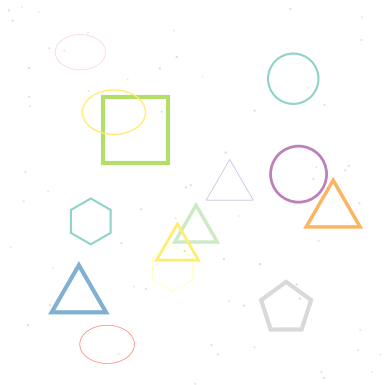[{"shape": "circle", "thickness": 1.5, "radius": 0.33, "center": [0.762, 0.795]}, {"shape": "hexagon", "thickness": 1.5, "radius": 0.3, "center": [0.236, 0.425]}, {"shape": "hexagon", "thickness": 0.5, "radius": 0.3, "center": [0.448, 0.303]}, {"shape": "triangle", "thickness": 0.5, "radius": 0.35, "center": [0.597, 0.515]}, {"shape": "oval", "thickness": 0.5, "radius": 0.35, "center": [0.278, 0.106]}, {"shape": "triangle", "thickness": 3, "radius": 0.41, "center": [0.205, 0.23]}, {"shape": "triangle", "thickness": 2.5, "radius": 0.4, "center": [0.865, 0.451]}, {"shape": "square", "thickness": 3, "radius": 0.43, "center": [0.352, 0.662]}, {"shape": "oval", "thickness": 0.5, "radius": 0.33, "center": [0.209, 0.864]}, {"shape": "pentagon", "thickness": 3, "radius": 0.34, "center": [0.743, 0.199]}, {"shape": "circle", "thickness": 2, "radius": 0.36, "center": [0.776, 0.548]}, {"shape": "triangle", "thickness": 2.5, "radius": 0.32, "center": [0.509, 0.403]}, {"shape": "oval", "thickness": 1, "radius": 0.41, "center": [0.296, 0.709]}, {"shape": "triangle", "thickness": 2, "radius": 0.31, "center": [0.461, 0.356]}]